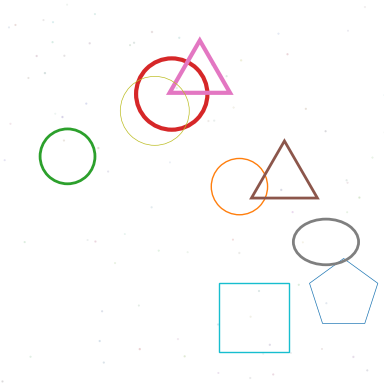[{"shape": "pentagon", "thickness": 0.5, "radius": 0.47, "center": [0.893, 0.235]}, {"shape": "circle", "thickness": 1, "radius": 0.37, "center": [0.622, 0.515]}, {"shape": "circle", "thickness": 2, "radius": 0.36, "center": [0.175, 0.594]}, {"shape": "circle", "thickness": 3, "radius": 0.46, "center": [0.446, 0.756]}, {"shape": "triangle", "thickness": 2, "radius": 0.49, "center": [0.739, 0.535]}, {"shape": "triangle", "thickness": 3, "radius": 0.45, "center": [0.519, 0.804]}, {"shape": "oval", "thickness": 2, "radius": 0.42, "center": [0.847, 0.372]}, {"shape": "circle", "thickness": 0.5, "radius": 0.45, "center": [0.402, 0.712]}, {"shape": "square", "thickness": 1, "radius": 0.45, "center": [0.659, 0.175]}]